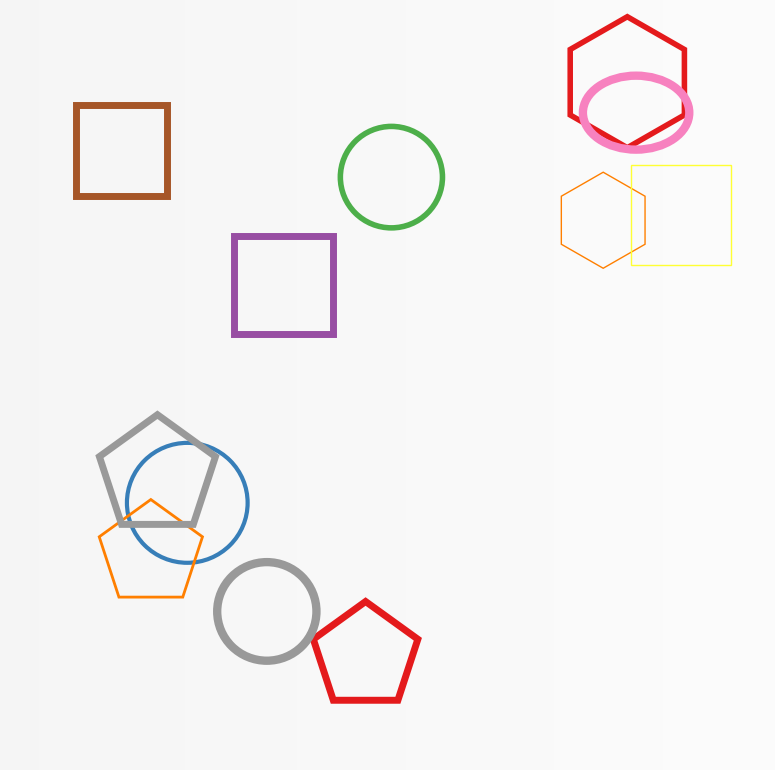[{"shape": "hexagon", "thickness": 2, "radius": 0.43, "center": [0.809, 0.893]}, {"shape": "pentagon", "thickness": 2.5, "radius": 0.35, "center": [0.472, 0.148]}, {"shape": "circle", "thickness": 1.5, "radius": 0.39, "center": [0.242, 0.347]}, {"shape": "circle", "thickness": 2, "radius": 0.33, "center": [0.505, 0.77]}, {"shape": "square", "thickness": 2.5, "radius": 0.32, "center": [0.365, 0.63]}, {"shape": "pentagon", "thickness": 1, "radius": 0.35, "center": [0.195, 0.281]}, {"shape": "hexagon", "thickness": 0.5, "radius": 0.31, "center": [0.778, 0.714]}, {"shape": "square", "thickness": 0.5, "radius": 0.32, "center": [0.879, 0.72]}, {"shape": "square", "thickness": 2.5, "radius": 0.3, "center": [0.157, 0.804]}, {"shape": "oval", "thickness": 3, "radius": 0.34, "center": [0.821, 0.854]}, {"shape": "circle", "thickness": 3, "radius": 0.32, "center": [0.344, 0.206]}, {"shape": "pentagon", "thickness": 2.5, "radius": 0.39, "center": [0.203, 0.383]}]